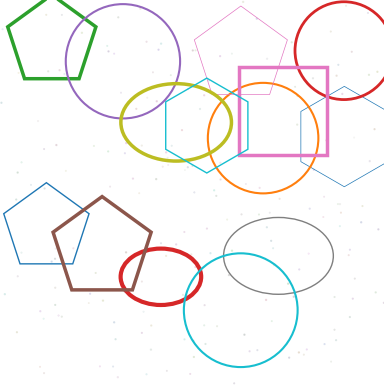[{"shape": "pentagon", "thickness": 1, "radius": 0.58, "center": [0.12, 0.409]}, {"shape": "hexagon", "thickness": 0.5, "radius": 0.65, "center": [0.894, 0.645]}, {"shape": "circle", "thickness": 1.5, "radius": 0.72, "center": [0.683, 0.641]}, {"shape": "pentagon", "thickness": 2.5, "radius": 0.6, "center": [0.135, 0.893]}, {"shape": "circle", "thickness": 2, "radius": 0.64, "center": [0.893, 0.868]}, {"shape": "oval", "thickness": 3, "radius": 0.52, "center": [0.418, 0.281]}, {"shape": "circle", "thickness": 1.5, "radius": 0.74, "center": [0.319, 0.841]}, {"shape": "pentagon", "thickness": 2.5, "radius": 0.67, "center": [0.265, 0.355]}, {"shape": "pentagon", "thickness": 0.5, "radius": 0.64, "center": [0.626, 0.857]}, {"shape": "square", "thickness": 2.5, "radius": 0.57, "center": [0.735, 0.712]}, {"shape": "oval", "thickness": 1, "radius": 0.71, "center": [0.723, 0.335]}, {"shape": "oval", "thickness": 2.5, "radius": 0.72, "center": [0.458, 0.682]}, {"shape": "circle", "thickness": 1.5, "radius": 0.74, "center": [0.625, 0.194]}, {"shape": "hexagon", "thickness": 1, "radius": 0.62, "center": [0.537, 0.674]}]